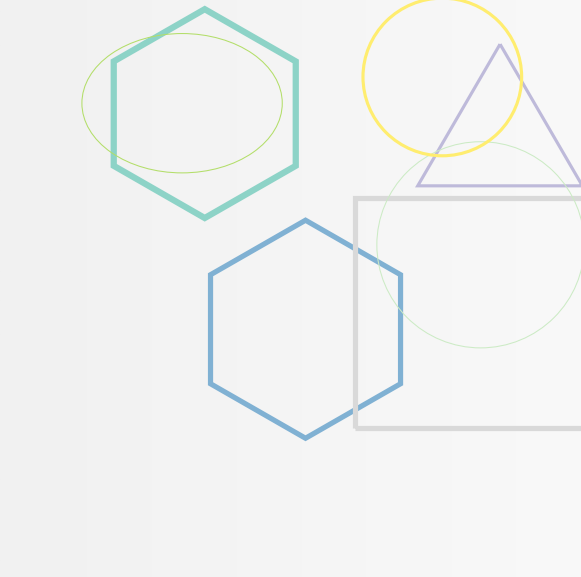[{"shape": "hexagon", "thickness": 3, "radius": 0.9, "center": [0.352, 0.802]}, {"shape": "triangle", "thickness": 1.5, "radius": 0.82, "center": [0.86, 0.759]}, {"shape": "hexagon", "thickness": 2.5, "radius": 0.94, "center": [0.526, 0.429]}, {"shape": "oval", "thickness": 0.5, "radius": 0.86, "center": [0.313, 0.82]}, {"shape": "square", "thickness": 2.5, "radius": 0.99, "center": [0.809, 0.458]}, {"shape": "circle", "thickness": 0.5, "radius": 0.89, "center": [0.827, 0.575]}, {"shape": "circle", "thickness": 1.5, "radius": 0.68, "center": [0.761, 0.866]}]